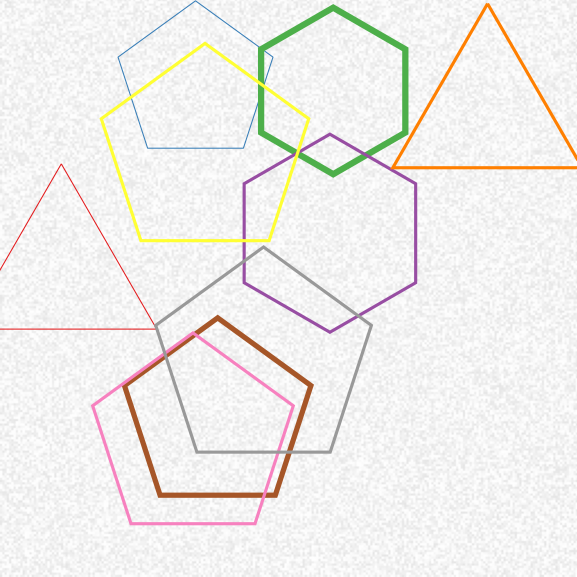[{"shape": "triangle", "thickness": 0.5, "radius": 0.95, "center": [0.106, 0.525]}, {"shape": "pentagon", "thickness": 0.5, "radius": 0.71, "center": [0.339, 0.857]}, {"shape": "hexagon", "thickness": 3, "radius": 0.72, "center": [0.577, 0.842]}, {"shape": "hexagon", "thickness": 1.5, "radius": 0.86, "center": [0.571, 0.595]}, {"shape": "triangle", "thickness": 1.5, "radius": 0.95, "center": [0.844, 0.803]}, {"shape": "pentagon", "thickness": 1.5, "radius": 0.94, "center": [0.355, 0.735]}, {"shape": "pentagon", "thickness": 2.5, "radius": 0.85, "center": [0.377, 0.279]}, {"shape": "pentagon", "thickness": 1.5, "radius": 0.91, "center": [0.334, 0.24]}, {"shape": "pentagon", "thickness": 1.5, "radius": 0.98, "center": [0.456, 0.375]}]